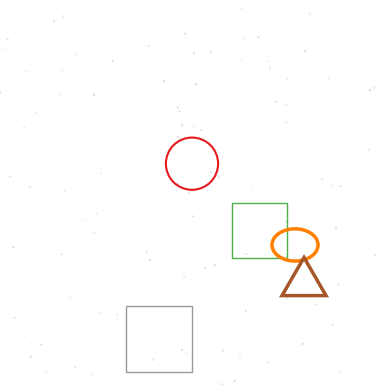[{"shape": "circle", "thickness": 1.5, "radius": 0.34, "center": [0.499, 0.575]}, {"shape": "square", "thickness": 1, "radius": 0.35, "center": [0.674, 0.401]}, {"shape": "oval", "thickness": 2.5, "radius": 0.3, "center": [0.766, 0.364]}, {"shape": "triangle", "thickness": 2.5, "radius": 0.33, "center": [0.79, 0.265]}, {"shape": "square", "thickness": 1, "radius": 0.43, "center": [0.413, 0.119]}]